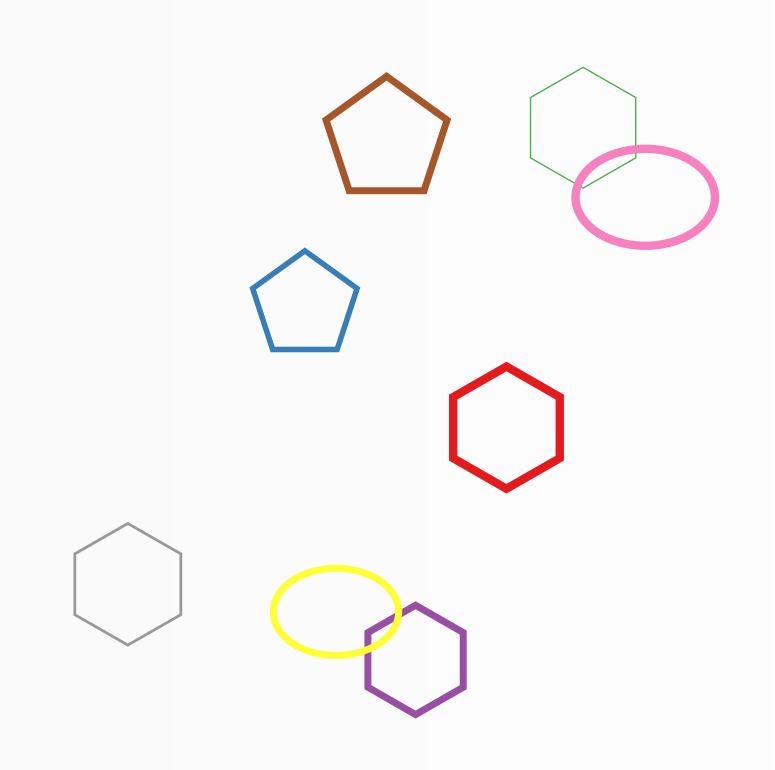[{"shape": "hexagon", "thickness": 3, "radius": 0.4, "center": [0.654, 0.445]}, {"shape": "pentagon", "thickness": 2, "radius": 0.35, "center": [0.393, 0.603]}, {"shape": "hexagon", "thickness": 0.5, "radius": 0.39, "center": [0.752, 0.834]}, {"shape": "hexagon", "thickness": 2.5, "radius": 0.35, "center": [0.536, 0.143]}, {"shape": "oval", "thickness": 2.5, "radius": 0.4, "center": [0.434, 0.205]}, {"shape": "pentagon", "thickness": 2.5, "radius": 0.41, "center": [0.499, 0.819]}, {"shape": "oval", "thickness": 3, "radius": 0.45, "center": [0.833, 0.744]}, {"shape": "hexagon", "thickness": 1, "radius": 0.39, "center": [0.165, 0.241]}]